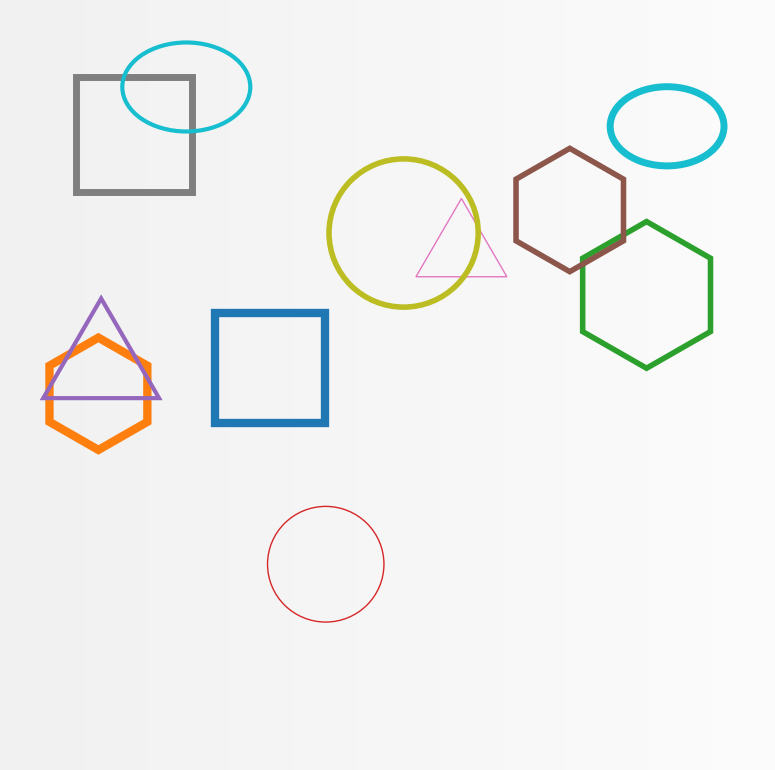[{"shape": "square", "thickness": 3, "radius": 0.36, "center": [0.348, 0.522]}, {"shape": "hexagon", "thickness": 3, "radius": 0.36, "center": [0.127, 0.489]}, {"shape": "hexagon", "thickness": 2, "radius": 0.48, "center": [0.834, 0.617]}, {"shape": "circle", "thickness": 0.5, "radius": 0.38, "center": [0.42, 0.267]}, {"shape": "triangle", "thickness": 1.5, "radius": 0.43, "center": [0.131, 0.526]}, {"shape": "hexagon", "thickness": 2, "radius": 0.4, "center": [0.735, 0.727]}, {"shape": "triangle", "thickness": 0.5, "radius": 0.34, "center": [0.595, 0.674]}, {"shape": "square", "thickness": 2.5, "radius": 0.37, "center": [0.173, 0.825]}, {"shape": "circle", "thickness": 2, "radius": 0.48, "center": [0.521, 0.697]}, {"shape": "oval", "thickness": 1.5, "radius": 0.41, "center": [0.24, 0.887]}, {"shape": "oval", "thickness": 2.5, "radius": 0.37, "center": [0.861, 0.836]}]